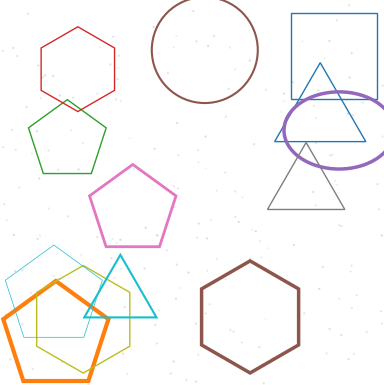[{"shape": "square", "thickness": 1, "radius": 0.56, "center": [0.868, 0.854]}, {"shape": "triangle", "thickness": 1, "radius": 0.68, "center": [0.832, 0.701]}, {"shape": "pentagon", "thickness": 3, "radius": 0.72, "center": [0.145, 0.127]}, {"shape": "pentagon", "thickness": 1, "radius": 0.53, "center": [0.175, 0.635]}, {"shape": "hexagon", "thickness": 1, "radius": 0.55, "center": [0.202, 0.82]}, {"shape": "oval", "thickness": 2.5, "radius": 0.72, "center": [0.881, 0.661]}, {"shape": "circle", "thickness": 1.5, "radius": 0.69, "center": [0.532, 0.87]}, {"shape": "hexagon", "thickness": 2.5, "radius": 0.73, "center": [0.65, 0.177]}, {"shape": "pentagon", "thickness": 2, "radius": 0.59, "center": [0.345, 0.455]}, {"shape": "triangle", "thickness": 1, "radius": 0.58, "center": [0.795, 0.514]}, {"shape": "hexagon", "thickness": 1, "radius": 0.7, "center": [0.216, 0.171]}, {"shape": "pentagon", "thickness": 0.5, "radius": 0.66, "center": [0.14, 0.231]}, {"shape": "triangle", "thickness": 1.5, "radius": 0.54, "center": [0.313, 0.23]}]